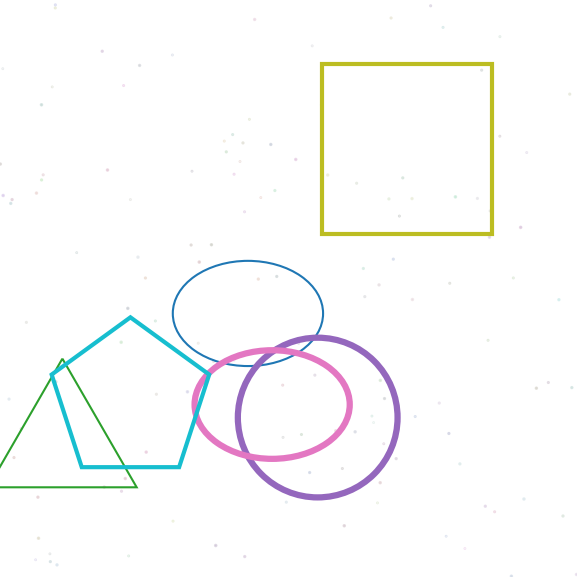[{"shape": "oval", "thickness": 1, "radius": 0.65, "center": [0.429, 0.456]}, {"shape": "triangle", "thickness": 1, "radius": 0.74, "center": [0.108, 0.23]}, {"shape": "circle", "thickness": 3, "radius": 0.69, "center": [0.55, 0.276]}, {"shape": "oval", "thickness": 3, "radius": 0.67, "center": [0.471, 0.299]}, {"shape": "square", "thickness": 2, "radius": 0.74, "center": [0.705, 0.741]}, {"shape": "pentagon", "thickness": 2, "radius": 0.72, "center": [0.226, 0.306]}]